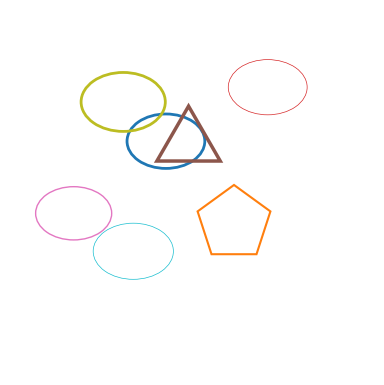[{"shape": "oval", "thickness": 2, "radius": 0.51, "center": [0.431, 0.633]}, {"shape": "pentagon", "thickness": 1.5, "radius": 0.5, "center": [0.608, 0.42]}, {"shape": "oval", "thickness": 0.5, "radius": 0.51, "center": [0.695, 0.773]}, {"shape": "triangle", "thickness": 2.5, "radius": 0.48, "center": [0.49, 0.629]}, {"shape": "oval", "thickness": 1, "radius": 0.49, "center": [0.191, 0.446]}, {"shape": "oval", "thickness": 2, "radius": 0.55, "center": [0.32, 0.735]}, {"shape": "oval", "thickness": 0.5, "radius": 0.52, "center": [0.346, 0.347]}]